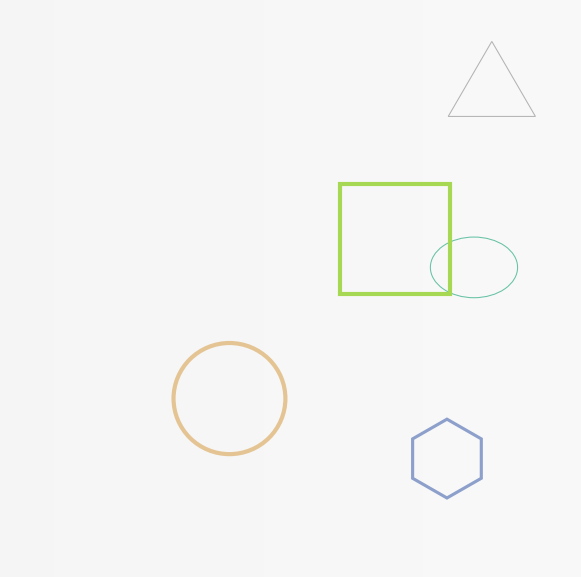[{"shape": "oval", "thickness": 0.5, "radius": 0.38, "center": [0.815, 0.536]}, {"shape": "hexagon", "thickness": 1.5, "radius": 0.34, "center": [0.769, 0.205]}, {"shape": "square", "thickness": 2, "radius": 0.47, "center": [0.679, 0.585]}, {"shape": "circle", "thickness": 2, "radius": 0.48, "center": [0.395, 0.309]}, {"shape": "triangle", "thickness": 0.5, "radius": 0.43, "center": [0.846, 0.841]}]